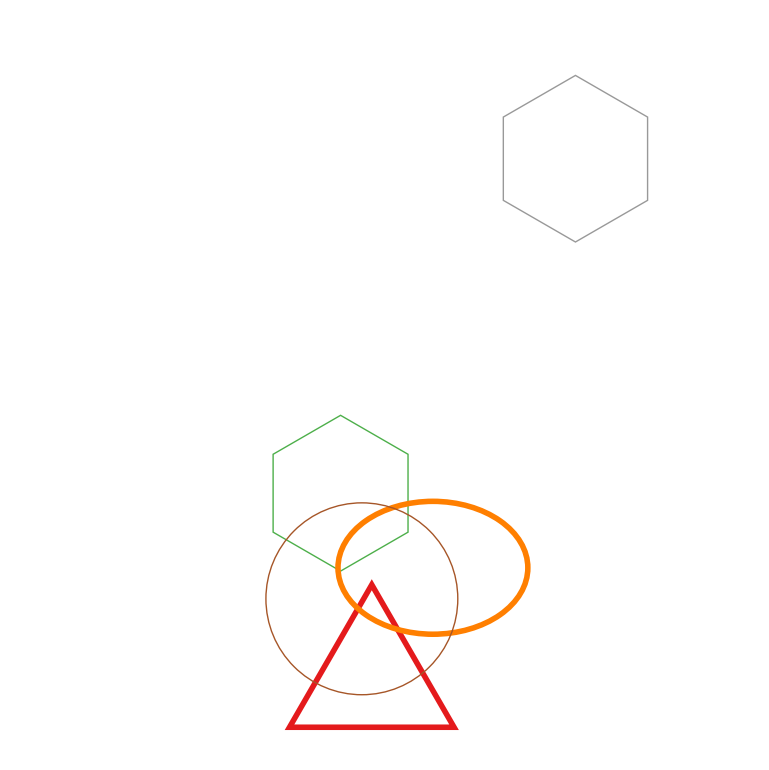[{"shape": "triangle", "thickness": 2, "radius": 0.62, "center": [0.483, 0.117]}, {"shape": "hexagon", "thickness": 0.5, "radius": 0.51, "center": [0.442, 0.359]}, {"shape": "oval", "thickness": 2, "radius": 0.62, "center": [0.562, 0.263]}, {"shape": "circle", "thickness": 0.5, "radius": 0.62, "center": [0.47, 0.222]}, {"shape": "hexagon", "thickness": 0.5, "radius": 0.54, "center": [0.747, 0.794]}]